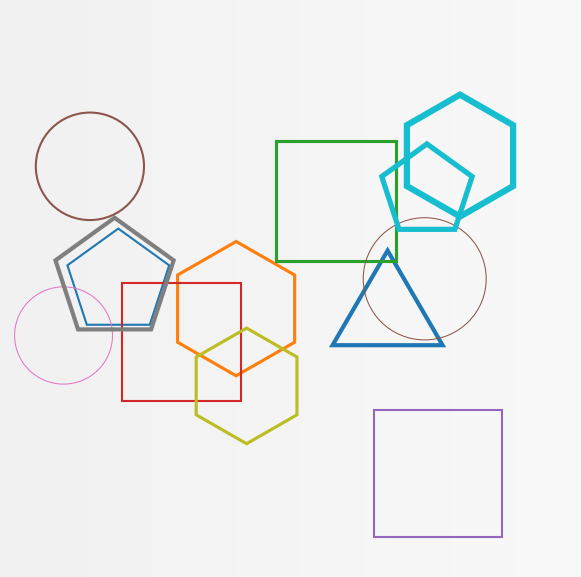[{"shape": "triangle", "thickness": 2, "radius": 0.55, "center": [0.667, 0.456]}, {"shape": "pentagon", "thickness": 1, "radius": 0.46, "center": [0.204, 0.511]}, {"shape": "hexagon", "thickness": 1.5, "radius": 0.58, "center": [0.406, 0.465]}, {"shape": "square", "thickness": 1.5, "radius": 0.52, "center": [0.578, 0.651]}, {"shape": "square", "thickness": 1, "radius": 0.51, "center": [0.313, 0.406]}, {"shape": "square", "thickness": 1, "radius": 0.55, "center": [0.754, 0.179]}, {"shape": "circle", "thickness": 1, "radius": 0.47, "center": [0.155, 0.711]}, {"shape": "circle", "thickness": 0.5, "radius": 0.53, "center": [0.731, 0.516]}, {"shape": "circle", "thickness": 0.5, "radius": 0.42, "center": [0.109, 0.418]}, {"shape": "pentagon", "thickness": 2, "radius": 0.53, "center": [0.197, 0.515]}, {"shape": "hexagon", "thickness": 1.5, "radius": 0.5, "center": [0.424, 0.331]}, {"shape": "hexagon", "thickness": 3, "radius": 0.53, "center": [0.791, 0.73]}, {"shape": "pentagon", "thickness": 2.5, "radius": 0.41, "center": [0.735, 0.668]}]